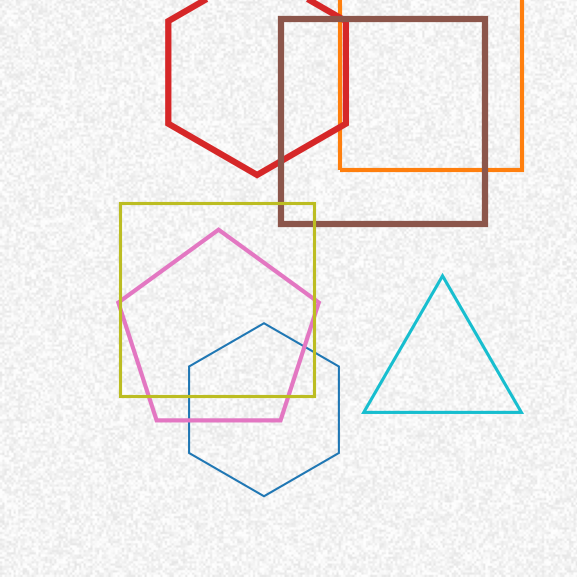[{"shape": "hexagon", "thickness": 1, "radius": 0.75, "center": [0.457, 0.29]}, {"shape": "square", "thickness": 2, "radius": 0.79, "center": [0.746, 0.863]}, {"shape": "hexagon", "thickness": 3, "radius": 0.89, "center": [0.445, 0.874]}, {"shape": "square", "thickness": 3, "radius": 0.88, "center": [0.663, 0.789]}, {"shape": "pentagon", "thickness": 2, "radius": 0.91, "center": [0.378, 0.419]}, {"shape": "square", "thickness": 1.5, "radius": 0.84, "center": [0.376, 0.48]}, {"shape": "triangle", "thickness": 1.5, "radius": 0.79, "center": [0.766, 0.364]}]